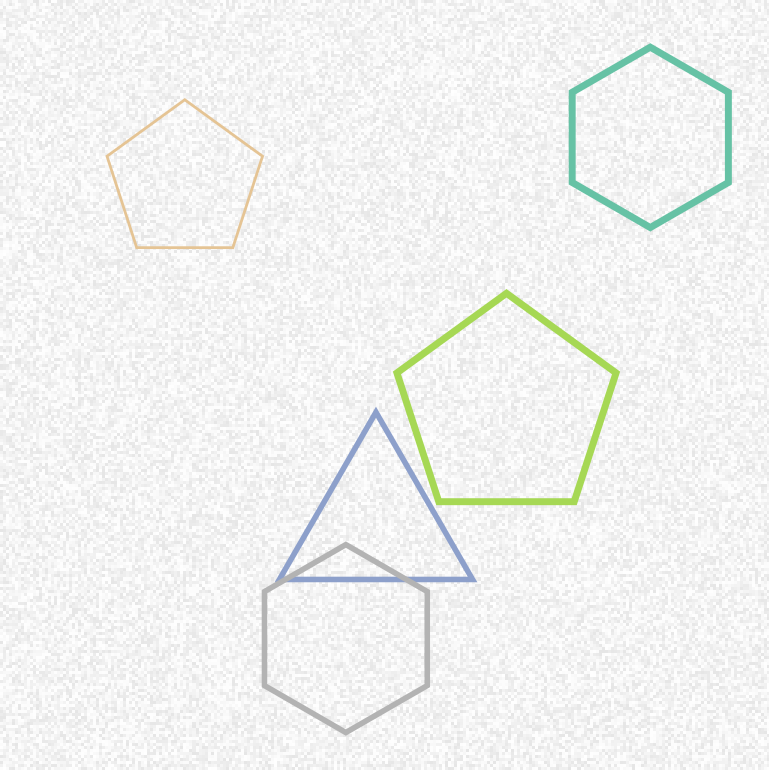[{"shape": "hexagon", "thickness": 2.5, "radius": 0.59, "center": [0.845, 0.822]}, {"shape": "triangle", "thickness": 2, "radius": 0.72, "center": [0.488, 0.32]}, {"shape": "pentagon", "thickness": 2.5, "radius": 0.75, "center": [0.658, 0.469]}, {"shape": "pentagon", "thickness": 1, "radius": 0.53, "center": [0.24, 0.764]}, {"shape": "hexagon", "thickness": 2, "radius": 0.61, "center": [0.449, 0.171]}]